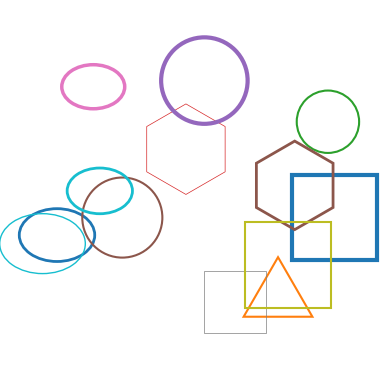[{"shape": "oval", "thickness": 2, "radius": 0.49, "center": [0.148, 0.389]}, {"shape": "square", "thickness": 3, "radius": 0.56, "center": [0.869, 0.435]}, {"shape": "triangle", "thickness": 1.5, "radius": 0.52, "center": [0.722, 0.229]}, {"shape": "circle", "thickness": 1.5, "radius": 0.41, "center": [0.852, 0.684]}, {"shape": "hexagon", "thickness": 0.5, "radius": 0.59, "center": [0.483, 0.613]}, {"shape": "circle", "thickness": 3, "radius": 0.56, "center": [0.531, 0.791]}, {"shape": "circle", "thickness": 1.5, "radius": 0.52, "center": [0.318, 0.435]}, {"shape": "hexagon", "thickness": 2, "radius": 0.57, "center": [0.765, 0.519]}, {"shape": "oval", "thickness": 2.5, "radius": 0.41, "center": [0.242, 0.775]}, {"shape": "square", "thickness": 0.5, "radius": 0.4, "center": [0.611, 0.216]}, {"shape": "square", "thickness": 1.5, "radius": 0.56, "center": [0.748, 0.311]}, {"shape": "oval", "thickness": 1, "radius": 0.56, "center": [0.11, 0.367]}, {"shape": "oval", "thickness": 2, "radius": 0.42, "center": [0.259, 0.504]}]